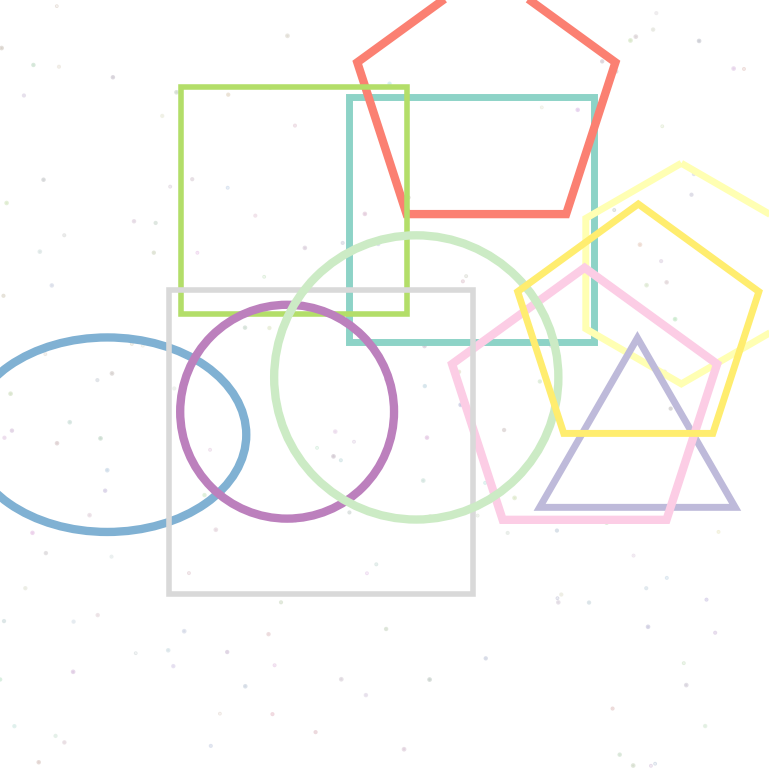[{"shape": "square", "thickness": 2.5, "radius": 0.79, "center": [0.613, 0.715]}, {"shape": "hexagon", "thickness": 2.5, "radius": 0.72, "center": [0.885, 0.645]}, {"shape": "triangle", "thickness": 2.5, "radius": 0.73, "center": [0.828, 0.414]}, {"shape": "pentagon", "thickness": 3, "radius": 0.88, "center": [0.632, 0.865]}, {"shape": "oval", "thickness": 3, "radius": 0.9, "center": [0.139, 0.435]}, {"shape": "square", "thickness": 2, "radius": 0.73, "center": [0.382, 0.74]}, {"shape": "pentagon", "thickness": 3, "radius": 0.9, "center": [0.759, 0.471]}, {"shape": "square", "thickness": 2, "radius": 0.99, "center": [0.417, 0.426]}, {"shape": "circle", "thickness": 3, "radius": 0.69, "center": [0.373, 0.465]}, {"shape": "circle", "thickness": 3, "radius": 0.92, "center": [0.541, 0.51]}, {"shape": "pentagon", "thickness": 2.5, "radius": 0.82, "center": [0.829, 0.57]}]